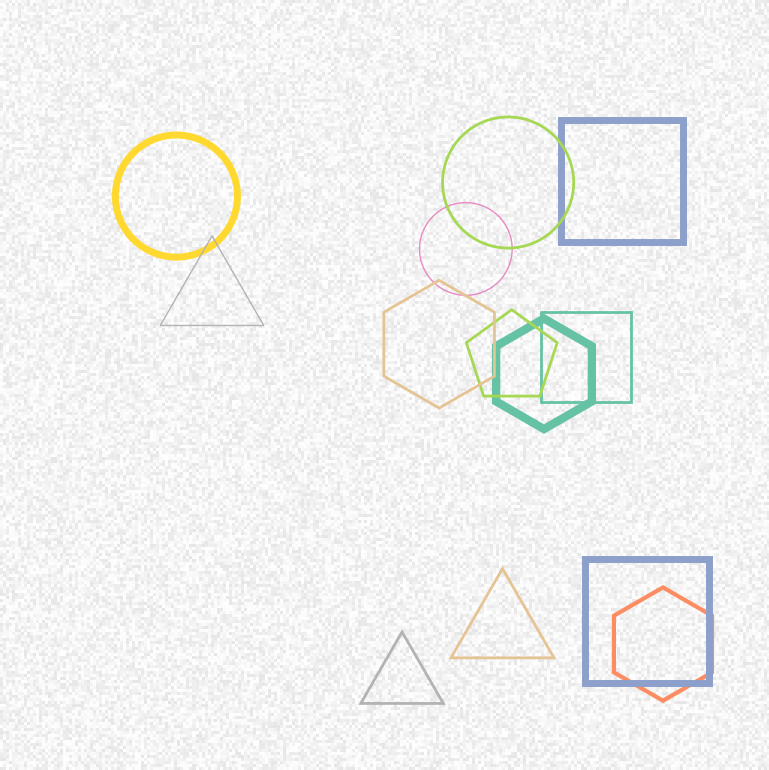[{"shape": "square", "thickness": 1, "radius": 0.29, "center": [0.761, 0.537]}, {"shape": "hexagon", "thickness": 3, "radius": 0.36, "center": [0.706, 0.515]}, {"shape": "hexagon", "thickness": 1.5, "radius": 0.37, "center": [0.861, 0.164]}, {"shape": "square", "thickness": 2.5, "radius": 0.39, "center": [0.808, 0.765]}, {"shape": "square", "thickness": 2.5, "radius": 0.4, "center": [0.84, 0.193]}, {"shape": "circle", "thickness": 0.5, "radius": 0.3, "center": [0.605, 0.677]}, {"shape": "pentagon", "thickness": 1, "radius": 0.31, "center": [0.665, 0.536]}, {"shape": "circle", "thickness": 1, "radius": 0.43, "center": [0.66, 0.763]}, {"shape": "circle", "thickness": 2.5, "radius": 0.4, "center": [0.229, 0.745]}, {"shape": "triangle", "thickness": 1, "radius": 0.39, "center": [0.653, 0.184]}, {"shape": "hexagon", "thickness": 1, "radius": 0.41, "center": [0.57, 0.553]}, {"shape": "triangle", "thickness": 1, "radius": 0.31, "center": [0.522, 0.117]}, {"shape": "triangle", "thickness": 0.5, "radius": 0.39, "center": [0.275, 0.616]}]